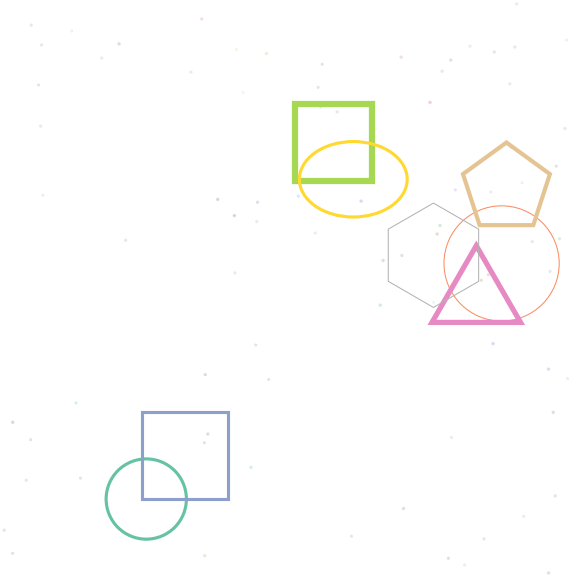[{"shape": "circle", "thickness": 1.5, "radius": 0.35, "center": [0.253, 0.135]}, {"shape": "circle", "thickness": 0.5, "radius": 0.5, "center": [0.869, 0.543]}, {"shape": "square", "thickness": 1.5, "radius": 0.37, "center": [0.32, 0.21]}, {"shape": "triangle", "thickness": 2.5, "radius": 0.44, "center": [0.825, 0.485]}, {"shape": "square", "thickness": 3, "radius": 0.33, "center": [0.578, 0.753]}, {"shape": "oval", "thickness": 1.5, "radius": 0.47, "center": [0.612, 0.689]}, {"shape": "pentagon", "thickness": 2, "radius": 0.4, "center": [0.877, 0.673]}, {"shape": "hexagon", "thickness": 0.5, "radius": 0.45, "center": [0.751, 0.557]}]